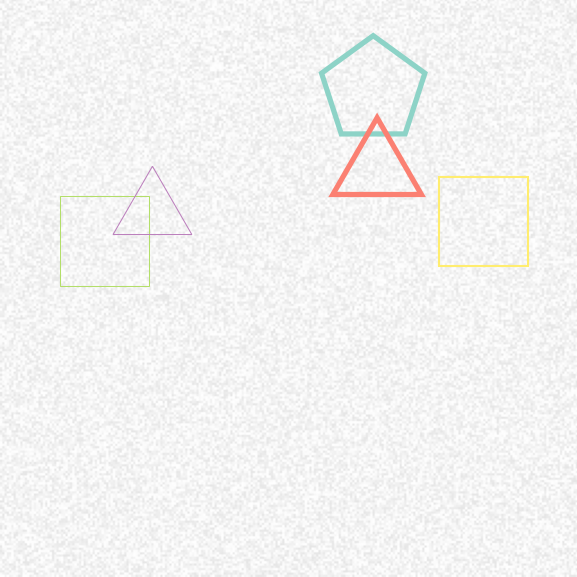[{"shape": "pentagon", "thickness": 2.5, "radius": 0.47, "center": [0.646, 0.843]}, {"shape": "triangle", "thickness": 2.5, "radius": 0.44, "center": [0.653, 0.707]}, {"shape": "square", "thickness": 0.5, "radius": 0.39, "center": [0.181, 0.582]}, {"shape": "triangle", "thickness": 0.5, "radius": 0.39, "center": [0.264, 0.632]}, {"shape": "square", "thickness": 1, "radius": 0.39, "center": [0.837, 0.615]}]